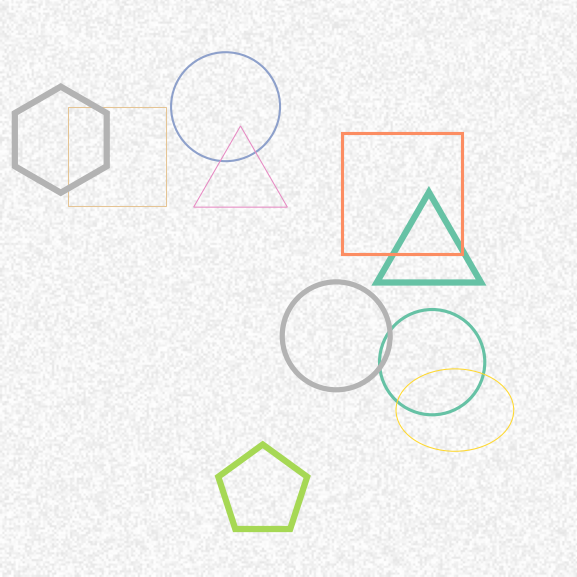[{"shape": "triangle", "thickness": 3, "radius": 0.52, "center": [0.743, 0.562]}, {"shape": "circle", "thickness": 1.5, "radius": 0.46, "center": [0.748, 0.372]}, {"shape": "square", "thickness": 1.5, "radius": 0.52, "center": [0.696, 0.664]}, {"shape": "circle", "thickness": 1, "radius": 0.47, "center": [0.391, 0.814]}, {"shape": "triangle", "thickness": 0.5, "radius": 0.47, "center": [0.416, 0.687]}, {"shape": "pentagon", "thickness": 3, "radius": 0.4, "center": [0.455, 0.149]}, {"shape": "oval", "thickness": 0.5, "radius": 0.51, "center": [0.788, 0.289]}, {"shape": "square", "thickness": 0.5, "radius": 0.43, "center": [0.202, 0.728]}, {"shape": "circle", "thickness": 2.5, "radius": 0.47, "center": [0.582, 0.418]}, {"shape": "hexagon", "thickness": 3, "radius": 0.46, "center": [0.105, 0.757]}]